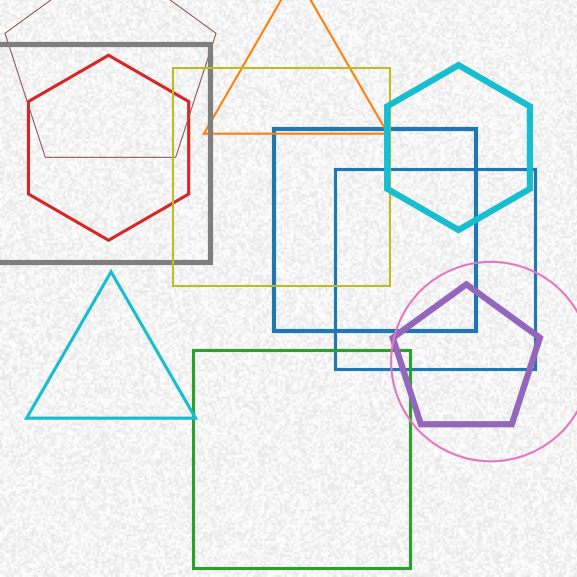[{"shape": "square", "thickness": 2, "radius": 0.87, "center": [0.65, 0.601]}, {"shape": "square", "thickness": 1.5, "radius": 0.86, "center": [0.753, 0.534]}, {"shape": "triangle", "thickness": 1, "radius": 0.92, "center": [0.512, 0.86]}, {"shape": "square", "thickness": 1.5, "radius": 0.94, "center": [0.522, 0.204]}, {"shape": "hexagon", "thickness": 1.5, "radius": 0.8, "center": [0.188, 0.743]}, {"shape": "pentagon", "thickness": 3, "radius": 0.67, "center": [0.807, 0.373]}, {"shape": "pentagon", "thickness": 0.5, "radius": 0.96, "center": [0.191, 0.882]}, {"shape": "circle", "thickness": 1, "radius": 0.86, "center": [0.85, 0.373]}, {"shape": "square", "thickness": 2.5, "radius": 0.95, "center": [0.175, 0.734]}, {"shape": "square", "thickness": 1, "radius": 0.94, "center": [0.487, 0.693]}, {"shape": "triangle", "thickness": 1.5, "radius": 0.84, "center": [0.192, 0.36]}, {"shape": "hexagon", "thickness": 3, "radius": 0.71, "center": [0.794, 0.744]}]